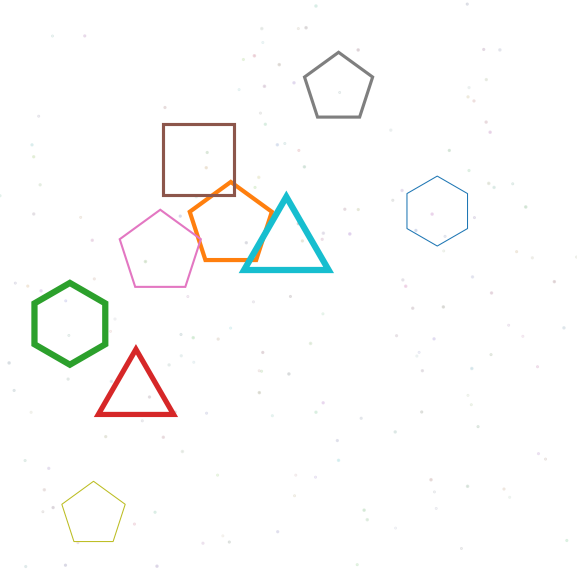[{"shape": "hexagon", "thickness": 0.5, "radius": 0.3, "center": [0.757, 0.634]}, {"shape": "pentagon", "thickness": 2, "radius": 0.37, "center": [0.4, 0.609]}, {"shape": "hexagon", "thickness": 3, "radius": 0.35, "center": [0.121, 0.438]}, {"shape": "triangle", "thickness": 2.5, "radius": 0.38, "center": [0.235, 0.319]}, {"shape": "square", "thickness": 1.5, "radius": 0.31, "center": [0.344, 0.723]}, {"shape": "pentagon", "thickness": 1, "radius": 0.37, "center": [0.278, 0.562]}, {"shape": "pentagon", "thickness": 1.5, "radius": 0.31, "center": [0.586, 0.847]}, {"shape": "pentagon", "thickness": 0.5, "radius": 0.29, "center": [0.162, 0.108]}, {"shape": "triangle", "thickness": 3, "radius": 0.42, "center": [0.496, 0.574]}]